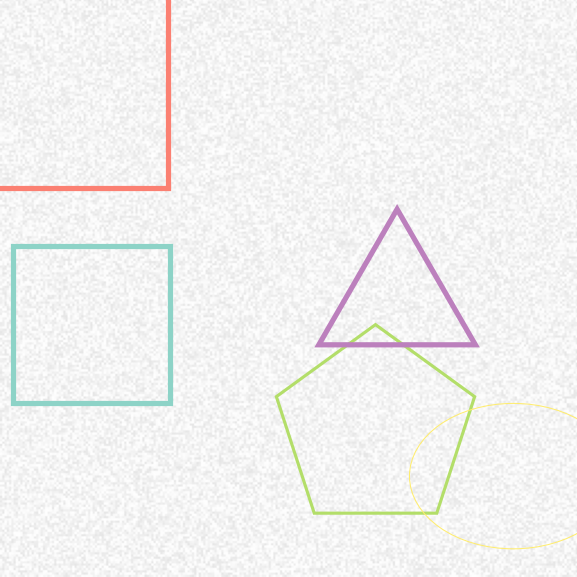[{"shape": "square", "thickness": 2.5, "radius": 0.68, "center": [0.158, 0.436]}, {"shape": "square", "thickness": 2.5, "radius": 0.88, "center": [0.115, 0.85]}, {"shape": "pentagon", "thickness": 1.5, "radius": 0.9, "center": [0.65, 0.257]}, {"shape": "triangle", "thickness": 2.5, "radius": 0.78, "center": [0.688, 0.48]}, {"shape": "oval", "thickness": 0.5, "radius": 0.9, "center": [0.889, 0.175]}]